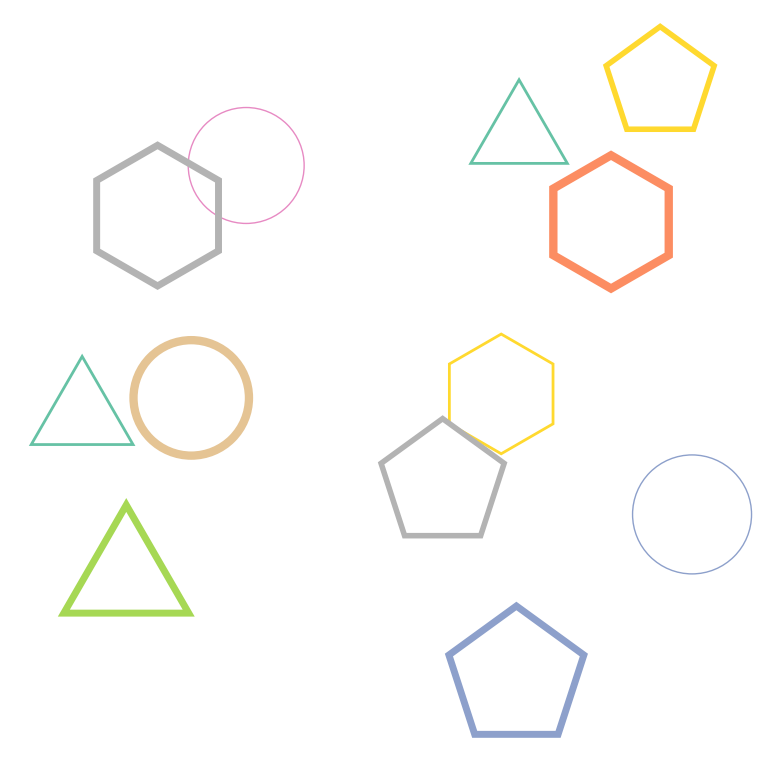[{"shape": "triangle", "thickness": 1, "radius": 0.36, "center": [0.674, 0.824]}, {"shape": "triangle", "thickness": 1, "radius": 0.38, "center": [0.107, 0.461]}, {"shape": "hexagon", "thickness": 3, "radius": 0.43, "center": [0.794, 0.712]}, {"shape": "pentagon", "thickness": 2.5, "radius": 0.46, "center": [0.671, 0.121]}, {"shape": "circle", "thickness": 0.5, "radius": 0.39, "center": [0.899, 0.332]}, {"shape": "circle", "thickness": 0.5, "radius": 0.38, "center": [0.32, 0.785]}, {"shape": "triangle", "thickness": 2.5, "radius": 0.47, "center": [0.164, 0.251]}, {"shape": "hexagon", "thickness": 1, "radius": 0.39, "center": [0.651, 0.488]}, {"shape": "pentagon", "thickness": 2, "radius": 0.37, "center": [0.857, 0.892]}, {"shape": "circle", "thickness": 3, "radius": 0.37, "center": [0.248, 0.483]}, {"shape": "hexagon", "thickness": 2.5, "radius": 0.46, "center": [0.205, 0.72]}, {"shape": "pentagon", "thickness": 2, "radius": 0.42, "center": [0.575, 0.372]}]